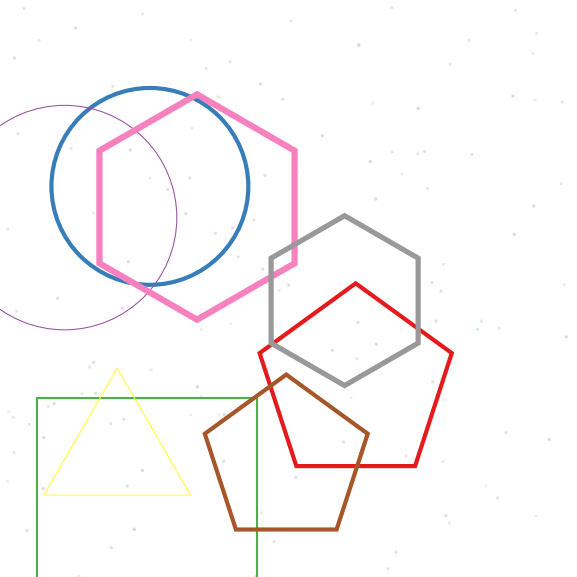[{"shape": "pentagon", "thickness": 2, "radius": 0.87, "center": [0.616, 0.334]}, {"shape": "circle", "thickness": 2, "radius": 0.85, "center": [0.26, 0.676]}, {"shape": "square", "thickness": 1, "radius": 0.95, "center": [0.254, 0.119]}, {"shape": "circle", "thickness": 0.5, "radius": 0.97, "center": [0.112, 0.622]}, {"shape": "triangle", "thickness": 0.5, "radius": 0.73, "center": [0.203, 0.215]}, {"shape": "pentagon", "thickness": 2, "radius": 0.74, "center": [0.496, 0.202]}, {"shape": "hexagon", "thickness": 3, "radius": 0.98, "center": [0.341, 0.641]}, {"shape": "hexagon", "thickness": 2.5, "radius": 0.74, "center": [0.597, 0.479]}]